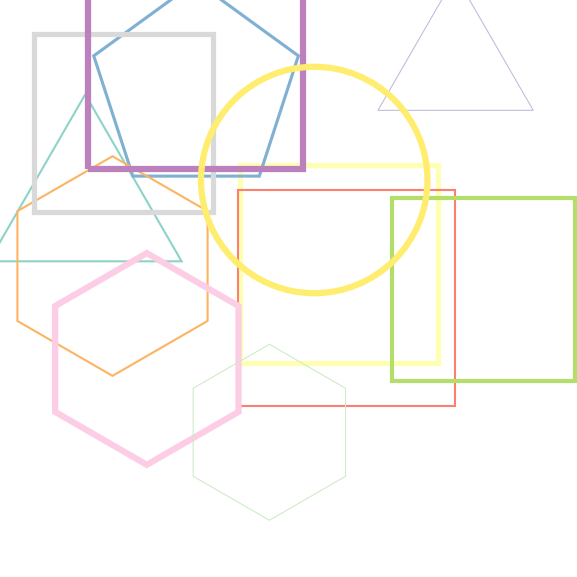[{"shape": "triangle", "thickness": 1, "radius": 0.96, "center": [0.148, 0.643]}, {"shape": "square", "thickness": 2.5, "radius": 0.86, "center": [0.588, 0.542]}, {"shape": "triangle", "thickness": 0.5, "radius": 0.78, "center": [0.789, 0.886]}, {"shape": "square", "thickness": 1, "radius": 0.94, "center": [0.6, 0.484]}, {"shape": "pentagon", "thickness": 1.5, "radius": 0.93, "center": [0.34, 0.845]}, {"shape": "hexagon", "thickness": 1, "radius": 0.95, "center": [0.195, 0.538]}, {"shape": "square", "thickness": 2, "radius": 0.79, "center": [0.837, 0.498]}, {"shape": "hexagon", "thickness": 3, "radius": 0.92, "center": [0.254, 0.378]}, {"shape": "square", "thickness": 2.5, "radius": 0.77, "center": [0.214, 0.786]}, {"shape": "square", "thickness": 3, "radius": 0.93, "center": [0.338, 0.893]}, {"shape": "hexagon", "thickness": 0.5, "radius": 0.76, "center": [0.466, 0.251]}, {"shape": "circle", "thickness": 3, "radius": 0.98, "center": [0.544, 0.687]}]